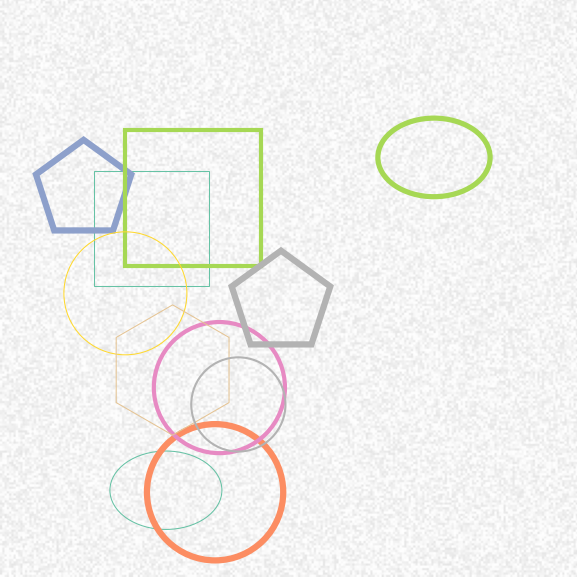[{"shape": "oval", "thickness": 0.5, "radius": 0.48, "center": [0.287, 0.15]}, {"shape": "square", "thickness": 0.5, "radius": 0.5, "center": [0.262, 0.604]}, {"shape": "circle", "thickness": 3, "radius": 0.59, "center": [0.372, 0.147]}, {"shape": "pentagon", "thickness": 3, "radius": 0.43, "center": [0.145, 0.67]}, {"shape": "circle", "thickness": 2, "radius": 0.57, "center": [0.38, 0.328]}, {"shape": "square", "thickness": 2, "radius": 0.59, "center": [0.335, 0.657]}, {"shape": "oval", "thickness": 2.5, "radius": 0.49, "center": [0.751, 0.727]}, {"shape": "circle", "thickness": 0.5, "radius": 0.53, "center": [0.217, 0.491]}, {"shape": "hexagon", "thickness": 0.5, "radius": 0.56, "center": [0.299, 0.358]}, {"shape": "circle", "thickness": 1, "radius": 0.41, "center": [0.413, 0.299]}, {"shape": "pentagon", "thickness": 3, "radius": 0.45, "center": [0.487, 0.475]}]